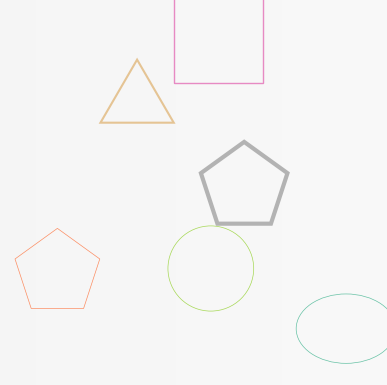[{"shape": "oval", "thickness": 0.5, "radius": 0.64, "center": [0.893, 0.146]}, {"shape": "pentagon", "thickness": 0.5, "radius": 0.57, "center": [0.148, 0.292]}, {"shape": "square", "thickness": 1, "radius": 0.57, "center": [0.564, 0.897]}, {"shape": "circle", "thickness": 0.5, "radius": 0.55, "center": [0.544, 0.303]}, {"shape": "triangle", "thickness": 1.5, "radius": 0.55, "center": [0.354, 0.736]}, {"shape": "pentagon", "thickness": 3, "radius": 0.59, "center": [0.63, 0.514]}]